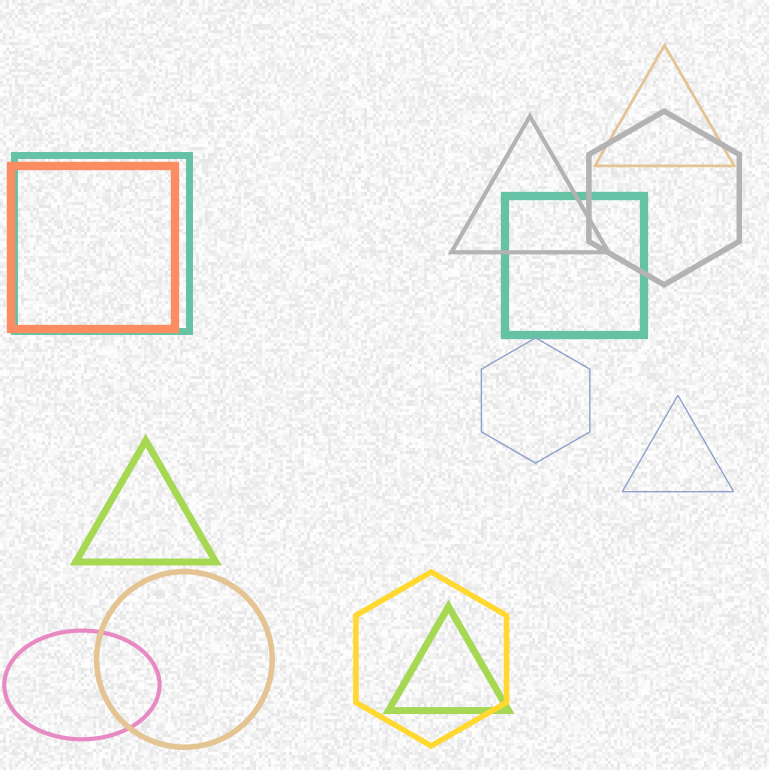[{"shape": "square", "thickness": 2.5, "radius": 0.57, "center": [0.132, 0.684]}, {"shape": "square", "thickness": 3, "radius": 0.45, "center": [0.746, 0.655]}, {"shape": "square", "thickness": 3, "radius": 0.53, "center": [0.121, 0.679]}, {"shape": "hexagon", "thickness": 0.5, "radius": 0.41, "center": [0.696, 0.48]}, {"shape": "triangle", "thickness": 0.5, "radius": 0.42, "center": [0.88, 0.403]}, {"shape": "oval", "thickness": 1.5, "radius": 0.5, "center": [0.106, 0.11]}, {"shape": "triangle", "thickness": 2.5, "radius": 0.53, "center": [0.189, 0.323]}, {"shape": "triangle", "thickness": 2.5, "radius": 0.45, "center": [0.583, 0.122]}, {"shape": "hexagon", "thickness": 2, "radius": 0.56, "center": [0.56, 0.144]}, {"shape": "triangle", "thickness": 1, "radius": 0.52, "center": [0.863, 0.837]}, {"shape": "circle", "thickness": 2, "radius": 0.57, "center": [0.239, 0.144]}, {"shape": "hexagon", "thickness": 2, "radius": 0.56, "center": [0.862, 0.743]}, {"shape": "triangle", "thickness": 1.5, "radius": 0.59, "center": [0.688, 0.731]}]